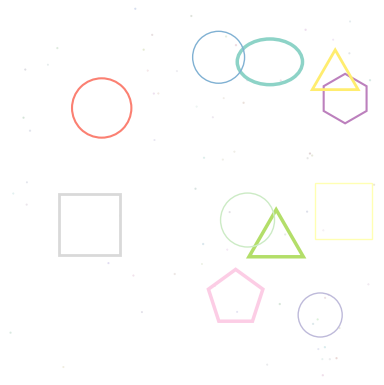[{"shape": "oval", "thickness": 2.5, "radius": 0.42, "center": [0.701, 0.839]}, {"shape": "square", "thickness": 1, "radius": 0.37, "center": [0.892, 0.452]}, {"shape": "circle", "thickness": 1, "radius": 0.29, "center": [0.832, 0.182]}, {"shape": "circle", "thickness": 1.5, "radius": 0.39, "center": [0.264, 0.72]}, {"shape": "circle", "thickness": 1, "radius": 0.34, "center": [0.568, 0.851]}, {"shape": "triangle", "thickness": 2.5, "radius": 0.41, "center": [0.717, 0.374]}, {"shape": "pentagon", "thickness": 2.5, "radius": 0.37, "center": [0.612, 0.226]}, {"shape": "square", "thickness": 2, "radius": 0.4, "center": [0.232, 0.417]}, {"shape": "hexagon", "thickness": 1.5, "radius": 0.32, "center": [0.896, 0.744]}, {"shape": "circle", "thickness": 1, "radius": 0.35, "center": [0.643, 0.428]}, {"shape": "triangle", "thickness": 2, "radius": 0.34, "center": [0.871, 0.802]}]